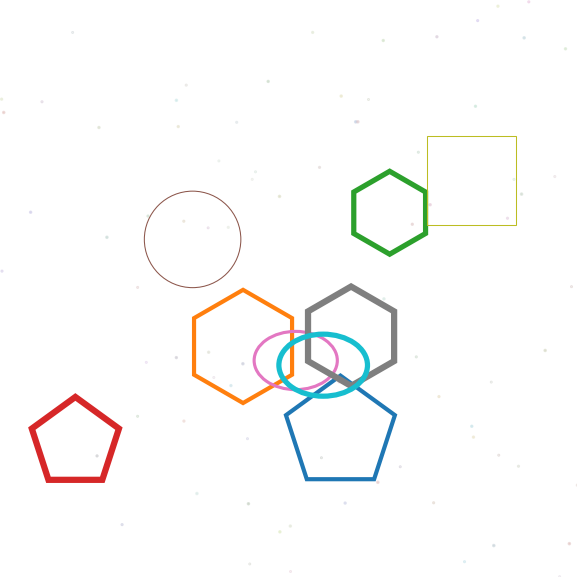[{"shape": "pentagon", "thickness": 2, "radius": 0.5, "center": [0.59, 0.25]}, {"shape": "hexagon", "thickness": 2, "radius": 0.49, "center": [0.421, 0.399]}, {"shape": "hexagon", "thickness": 2.5, "radius": 0.36, "center": [0.675, 0.631]}, {"shape": "pentagon", "thickness": 3, "radius": 0.4, "center": [0.131, 0.232]}, {"shape": "circle", "thickness": 0.5, "radius": 0.42, "center": [0.333, 0.585]}, {"shape": "oval", "thickness": 1.5, "radius": 0.36, "center": [0.512, 0.375]}, {"shape": "hexagon", "thickness": 3, "radius": 0.43, "center": [0.608, 0.417]}, {"shape": "square", "thickness": 0.5, "radius": 0.39, "center": [0.816, 0.687]}, {"shape": "oval", "thickness": 2.5, "radius": 0.38, "center": [0.56, 0.367]}]